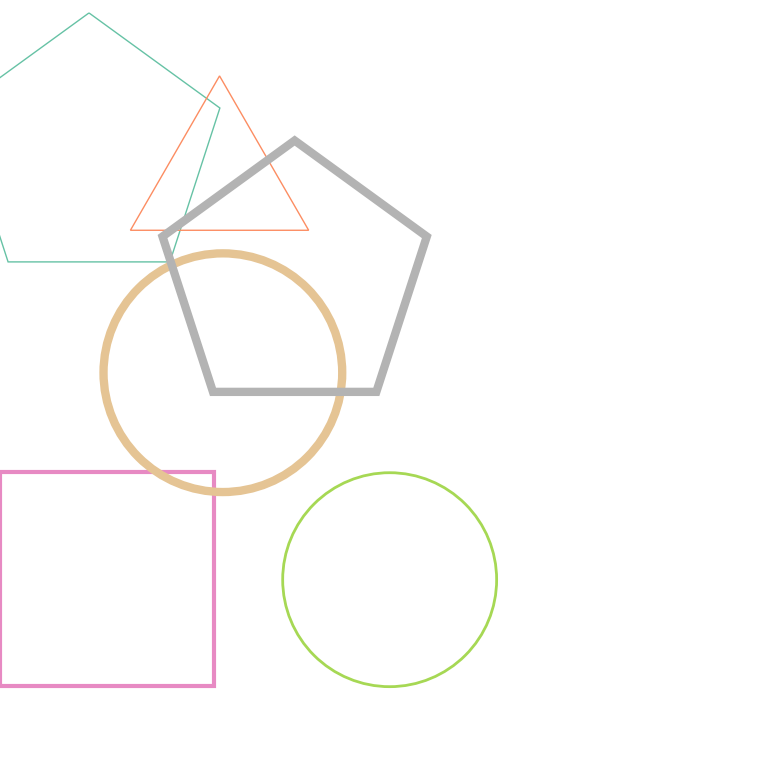[{"shape": "pentagon", "thickness": 0.5, "radius": 0.89, "center": [0.116, 0.804]}, {"shape": "triangle", "thickness": 0.5, "radius": 0.67, "center": [0.285, 0.768]}, {"shape": "square", "thickness": 1.5, "radius": 0.69, "center": [0.139, 0.248]}, {"shape": "circle", "thickness": 1, "radius": 0.69, "center": [0.506, 0.247]}, {"shape": "circle", "thickness": 3, "radius": 0.77, "center": [0.289, 0.516]}, {"shape": "pentagon", "thickness": 3, "radius": 0.9, "center": [0.383, 0.637]}]